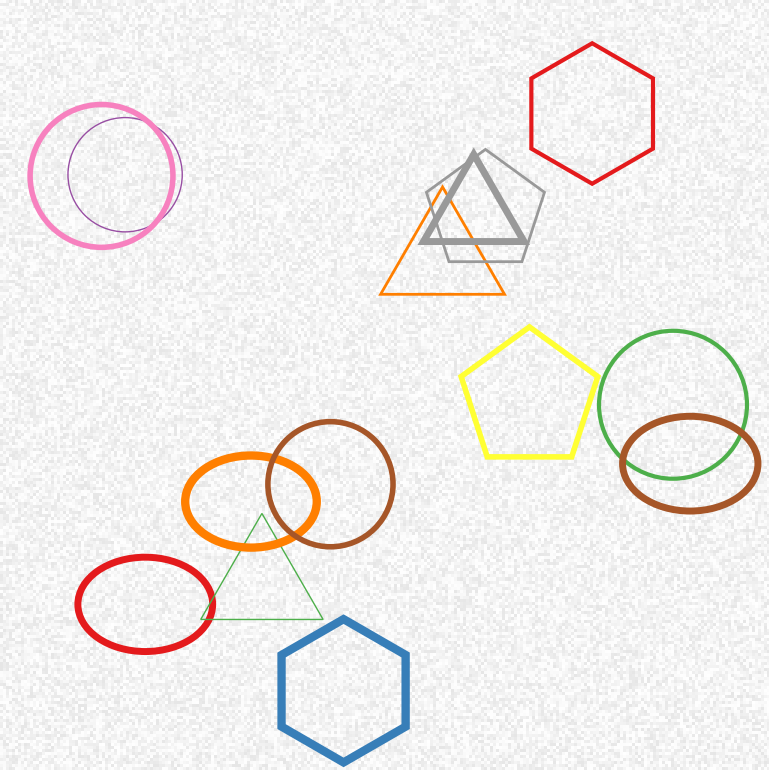[{"shape": "hexagon", "thickness": 1.5, "radius": 0.46, "center": [0.769, 0.853]}, {"shape": "oval", "thickness": 2.5, "radius": 0.44, "center": [0.189, 0.215]}, {"shape": "hexagon", "thickness": 3, "radius": 0.47, "center": [0.446, 0.103]}, {"shape": "triangle", "thickness": 0.5, "radius": 0.46, "center": [0.34, 0.241]}, {"shape": "circle", "thickness": 1.5, "radius": 0.48, "center": [0.874, 0.474]}, {"shape": "circle", "thickness": 0.5, "radius": 0.37, "center": [0.162, 0.773]}, {"shape": "oval", "thickness": 3, "radius": 0.43, "center": [0.326, 0.349]}, {"shape": "triangle", "thickness": 1, "radius": 0.46, "center": [0.575, 0.664]}, {"shape": "pentagon", "thickness": 2, "radius": 0.47, "center": [0.688, 0.482]}, {"shape": "circle", "thickness": 2, "radius": 0.41, "center": [0.429, 0.371]}, {"shape": "oval", "thickness": 2.5, "radius": 0.44, "center": [0.896, 0.398]}, {"shape": "circle", "thickness": 2, "radius": 0.46, "center": [0.132, 0.772]}, {"shape": "triangle", "thickness": 2.5, "radius": 0.38, "center": [0.615, 0.724]}, {"shape": "pentagon", "thickness": 1, "radius": 0.4, "center": [0.63, 0.725]}]